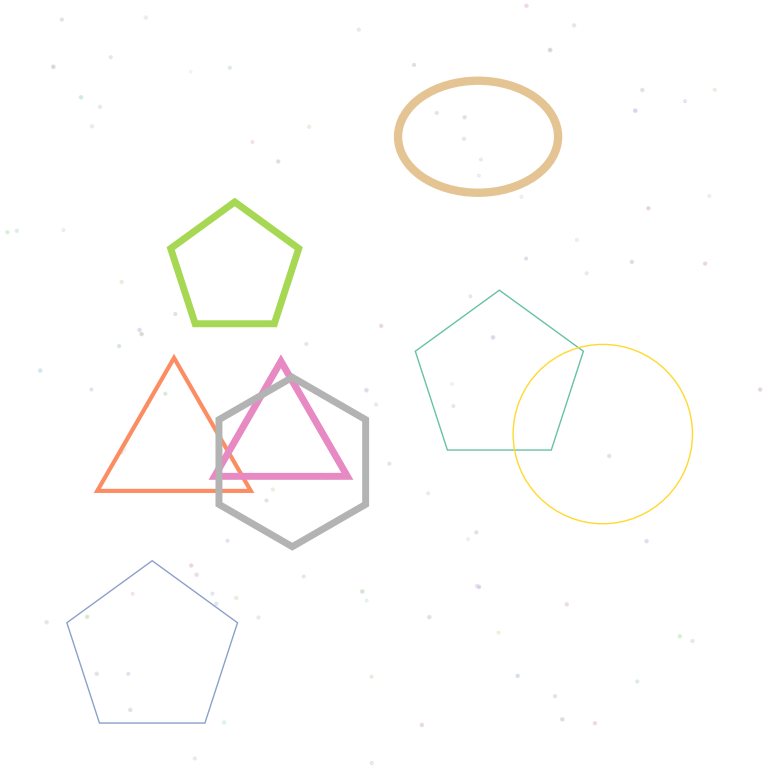[{"shape": "pentagon", "thickness": 0.5, "radius": 0.57, "center": [0.649, 0.508]}, {"shape": "triangle", "thickness": 1.5, "radius": 0.58, "center": [0.226, 0.42]}, {"shape": "pentagon", "thickness": 0.5, "radius": 0.58, "center": [0.198, 0.155]}, {"shape": "triangle", "thickness": 2.5, "radius": 0.5, "center": [0.365, 0.431]}, {"shape": "pentagon", "thickness": 2.5, "radius": 0.44, "center": [0.305, 0.65]}, {"shape": "circle", "thickness": 0.5, "radius": 0.58, "center": [0.783, 0.436]}, {"shape": "oval", "thickness": 3, "radius": 0.52, "center": [0.621, 0.822]}, {"shape": "hexagon", "thickness": 2.5, "radius": 0.55, "center": [0.38, 0.4]}]